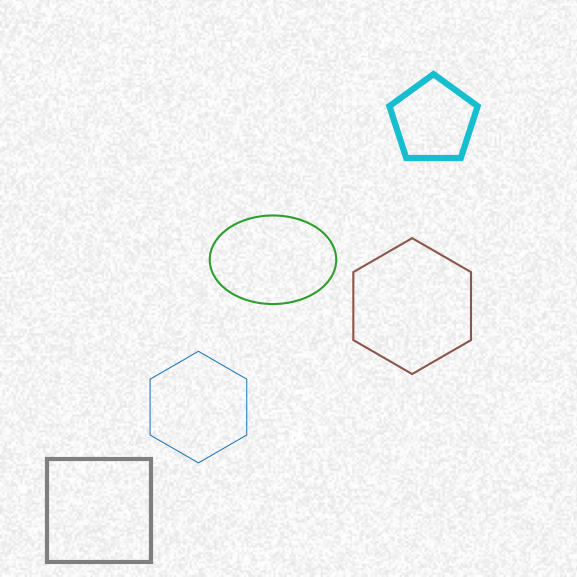[{"shape": "hexagon", "thickness": 0.5, "radius": 0.48, "center": [0.344, 0.294]}, {"shape": "oval", "thickness": 1, "radius": 0.55, "center": [0.473, 0.549]}, {"shape": "hexagon", "thickness": 1, "radius": 0.59, "center": [0.714, 0.469]}, {"shape": "square", "thickness": 2, "radius": 0.45, "center": [0.172, 0.115]}, {"shape": "pentagon", "thickness": 3, "radius": 0.4, "center": [0.751, 0.79]}]